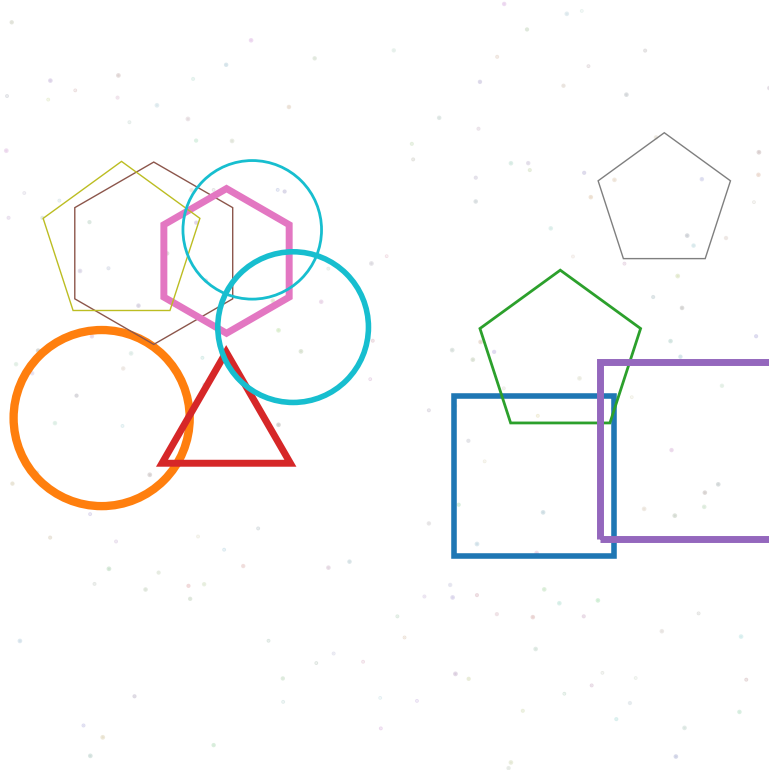[{"shape": "square", "thickness": 2, "radius": 0.52, "center": [0.694, 0.382]}, {"shape": "circle", "thickness": 3, "radius": 0.57, "center": [0.132, 0.457]}, {"shape": "pentagon", "thickness": 1, "radius": 0.55, "center": [0.728, 0.539]}, {"shape": "triangle", "thickness": 2.5, "radius": 0.48, "center": [0.294, 0.447]}, {"shape": "square", "thickness": 2.5, "radius": 0.57, "center": [0.894, 0.415]}, {"shape": "hexagon", "thickness": 0.5, "radius": 0.59, "center": [0.2, 0.671]}, {"shape": "hexagon", "thickness": 2.5, "radius": 0.47, "center": [0.294, 0.661]}, {"shape": "pentagon", "thickness": 0.5, "radius": 0.45, "center": [0.863, 0.737]}, {"shape": "pentagon", "thickness": 0.5, "radius": 0.54, "center": [0.158, 0.683]}, {"shape": "circle", "thickness": 1, "radius": 0.45, "center": [0.328, 0.702]}, {"shape": "circle", "thickness": 2, "radius": 0.49, "center": [0.381, 0.575]}]